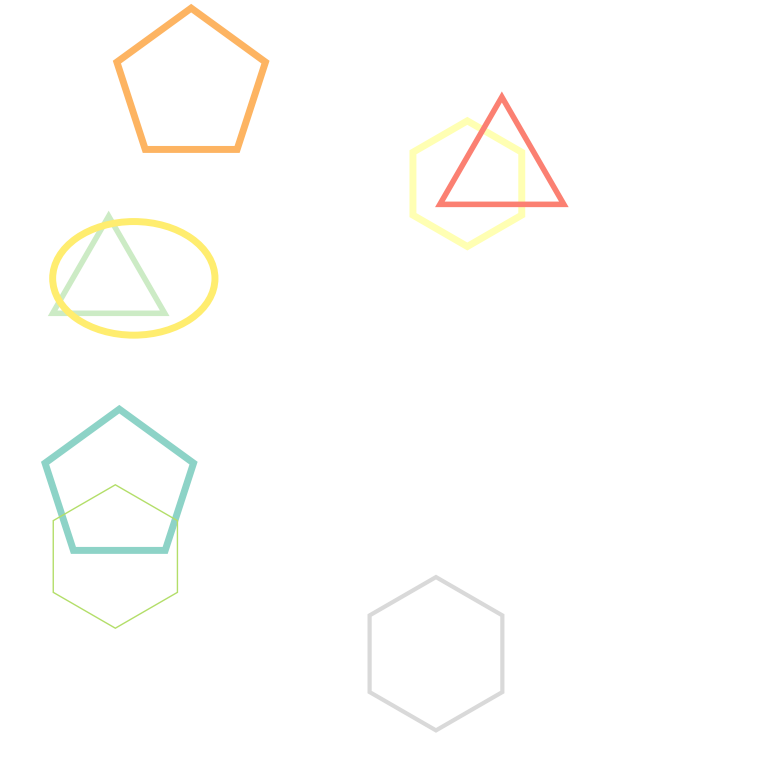[{"shape": "pentagon", "thickness": 2.5, "radius": 0.51, "center": [0.155, 0.367]}, {"shape": "hexagon", "thickness": 2.5, "radius": 0.41, "center": [0.607, 0.761]}, {"shape": "triangle", "thickness": 2, "radius": 0.46, "center": [0.652, 0.781]}, {"shape": "pentagon", "thickness": 2.5, "radius": 0.51, "center": [0.248, 0.888]}, {"shape": "hexagon", "thickness": 0.5, "radius": 0.47, "center": [0.15, 0.277]}, {"shape": "hexagon", "thickness": 1.5, "radius": 0.5, "center": [0.566, 0.151]}, {"shape": "triangle", "thickness": 2, "radius": 0.42, "center": [0.141, 0.635]}, {"shape": "oval", "thickness": 2.5, "radius": 0.53, "center": [0.174, 0.638]}]